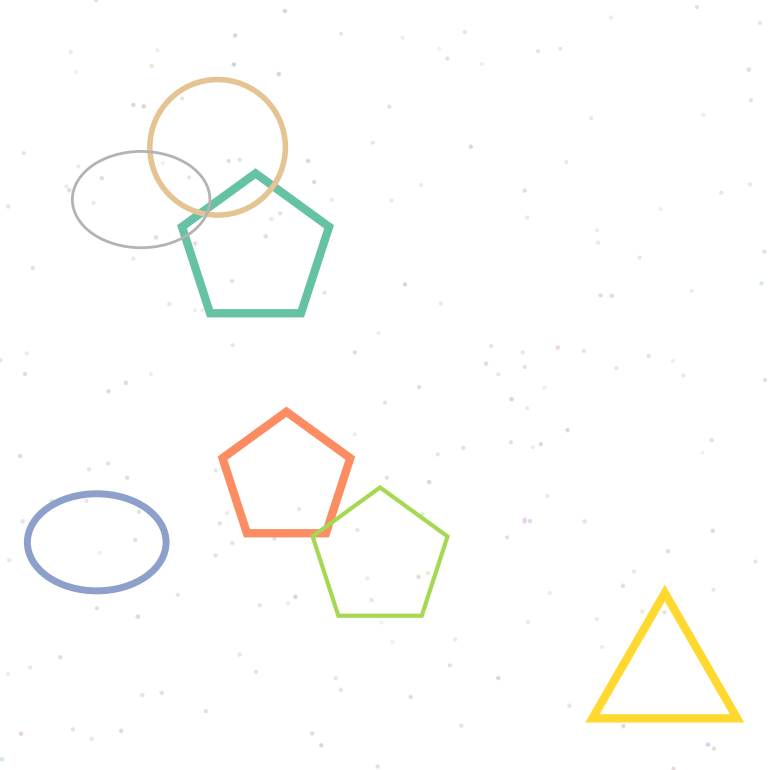[{"shape": "pentagon", "thickness": 3, "radius": 0.5, "center": [0.332, 0.674]}, {"shape": "pentagon", "thickness": 3, "radius": 0.44, "center": [0.372, 0.378]}, {"shape": "oval", "thickness": 2.5, "radius": 0.45, "center": [0.126, 0.296]}, {"shape": "pentagon", "thickness": 1.5, "radius": 0.46, "center": [0.494, 0.275]}, {"shape": "triangle", "thickness": 3, "radius": 0.54, "center": [0.863, 0.121]}, {"shape": "circle", "thickness": 2, "radius": 0.44, "center": [0.283, 0.809]}, {"shape": "oval", "thickness": 1, "radius": 0.45, "center": [0.183, 0.741]}]